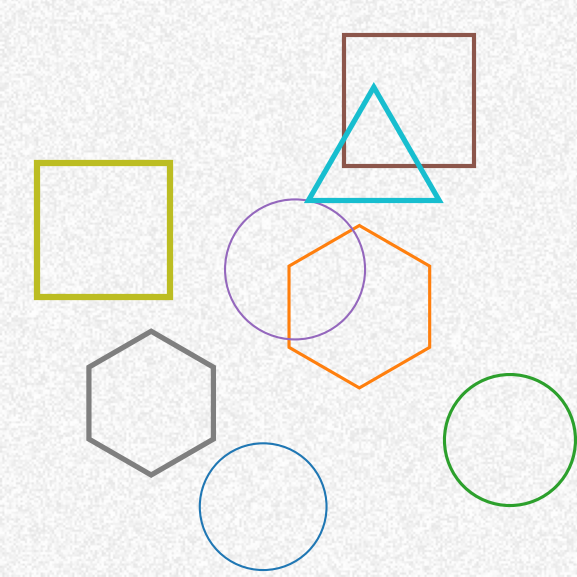[{"shape": "circle", "thickness": 1, "radius": 0.55, "center": [0.456, 0.122]}, {"shape": "hexagon", "thickness": 1.5, "radius": 0.7, "center": [0.622, 0.468]}, {"shape": "circle", "thickness": 1.5, "radius": 0.57, "center": [0.883, 0.237]}, {"shape": "circle", "thickness": 1, "radius": 0.61, "center": [0.511, 0.533]}, {"shape": "square", "thickness": 2, "radius": 0.56, "center": [0.708, 0.825]}, {"shape": "hexagon", "thickness": 2.5, "radius": 0.62, "center": [0.262, 0.301]}, {"shape": "square", "thickness": 3, "radius": 0.58, "center": [0.179, 0.601]}, {"shape": "triangle", "thickness": 2.5, "radius": 0.65, "center": [0.647, 0.717]}]